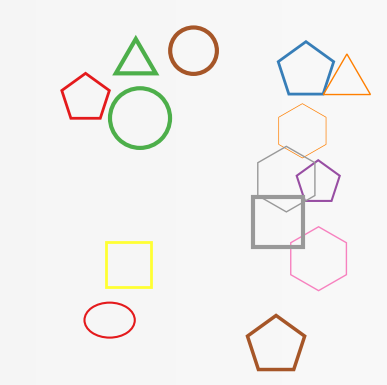[{"shape": "oval", "thickness": 1.5, "radius": 0.32, "center": [0.283, 0.169]}, {"shape": "pentagon", "thickness": 2, "radius": 0.32, "center": [0.221, 0.745]}, {"shape": "pentagon", "thickness": 2, "radius": 0.38, "center": [0.79, 0.816]}, {"shape": "circle", "thickness": 3, "radius": 0.39, "center": [0.361, 0.693]}, {"shape": "triangle", "thickness": 3, "radius": 0.3, "center": [0.35, 0.839]}, {"shape": "pentagon", "thickness": 1.5, "radius": 0.29, "center": [0.821, 0.525]}, {"shape": "triangle", "thickness": 1, "radius": 0.35, "center": [0.895, 0.79]}, {"shape": "hexagon", "thickness": 0.5, "radius": 0.35, "center": [0.78, 0.66]}, {"shape": "square", "thickness": 2, "radius": 0.29, "center": [0.332, 0.314]}, {"shape": "pentagon", "thickness": 2.5, "radius": 0.39, "center": [0.712, 0.103]}, {"shape": "circle", "thickness": 3, "radius": 0.3, "center": [0.499, 0.868]}, {"shape": "hexagon", "thickness": 1, "radius": 0.41, "center": [0.822, 0.328]}, {"shape": "hexagon", "thickness": 1, "radius": 0.43, "center": [0.739, 0.535]}, {"shape": "square", "thickness": 3, "radius": 0.32, "center": [0.717, 0.424]}]